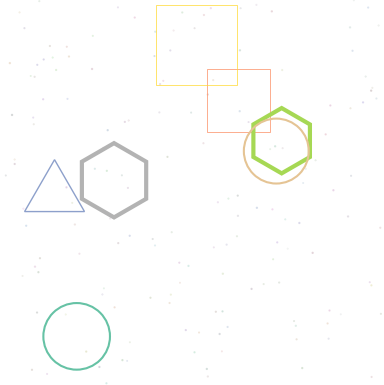[{"shape": "circle", "thickness": 1.5, "radius": 0.43, "center": [0.199, 0.126]}, {"shape": "square", "thickness": 0.5, "radius": 0.4, "center": [0.619, 0.739]}, {"shape": "triangle", "thickness": 1, "radius": 0.45, "center": [0.142, 0.495]}, {"shape": "hexagon", "thickness": 3, "radius": 0.42, "center": [0.732, 0.635]}, {"shape": "square", "thickness": 0.5, "radius": 0.52, "center": [0.51, 0.883]}, {"shape": "circle", "thickness": 1.5, "radius": 0.42, "center": [0.718, 0.608]}, {"shape": "hexagon", "thickness": 3, "radius": 0.48, "center": [0.296, 0.532]}]